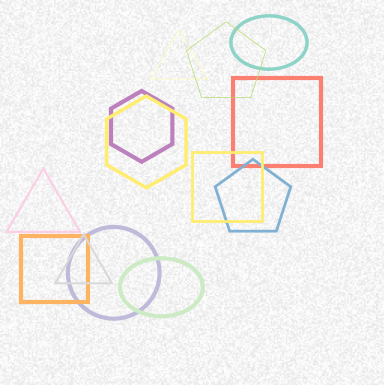[{"shape": "oval", "thickness": 2.5, "radius": 0.49, "center": [0.699, 0.89]}, {"shape": "triangle", "thickness": 0.5, "radius": 0.43, "center": [0.465, 0.837]}, {"shape": "circle", "thickness": 3, "radius": 0.6, "center": [0.295, 0.291]}, {"shape": "square", "thickness": 3, "radius": 0.57, "center": [0.72, 0.683]}, {"shape": "pentagon", "thickness": 2, "radius": 0.52, "center": [0.657, 0.483]}, {"shape": "square", "thickness": 3, "radius": 0.43, "center": [0.141, 0.301]}, {"shape": "pentagon", "thickness": 0.5, "radius": 0.54, "center": [0.587, 0.835]}, {"shape": "triangle", "thickness": 1.5, "radius": 0.55, "center": [0.112, 0.453]}, {"shape": "triangle", "thickness": 1.5, "radius": 0.42, "center": [0.217, 0.307]}, {"shape": "hexagon", "thickness": 3, "radius": 0.46, "center": [0.368, 0.672]}, {"shape": "oval", "thickness": 3, "radius": 0.54, "center": [0.419, 0.254]}, {"shape": "square", "thickness": 2, "radius": 0.45, "center": [0.589, 0.516]}, {"shape": "hexagon", "thickness": 2.5, "radius": 0.6, "center": [0.38, 0.631]}]